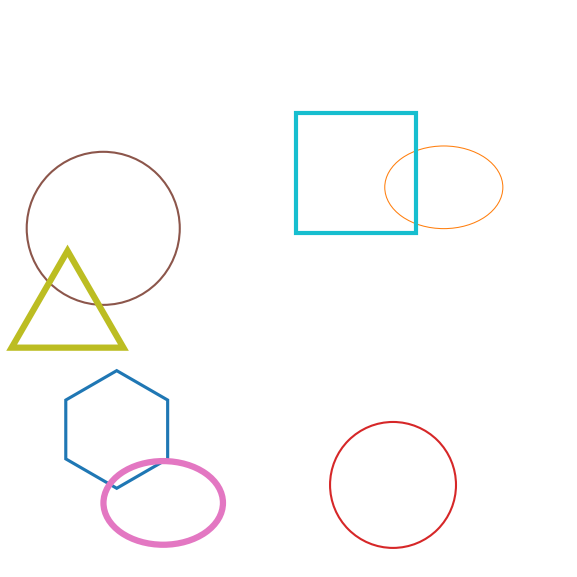[{"shape": "hexagon", "thickness": 1.5, "radius": 0.51, "center": [0.202, 0.255]}, {"shape": "oval", "thickness": 0.5, "radius": 0.51, "center": [0.768, 0.675]}, {"shape": "circle", "thickness": 1, "radius": 0.55, "center": [0.681, 0.159]}, {"shape": "circle", "thickness": 1, "radius": 0.66, "center": [0.179, 0.604]}, {"shape": "oval", "thickness": 3, "radius": 0.52, "center": [0.283, 0.128]}, {"shape": "triangle", "thickness": 3, "radius": 0.56, "center": [0.117, 0.453]}, {"shape": "square", "thickness": 2, "radius": 0.52, "center": [0.617, 0.699]}]